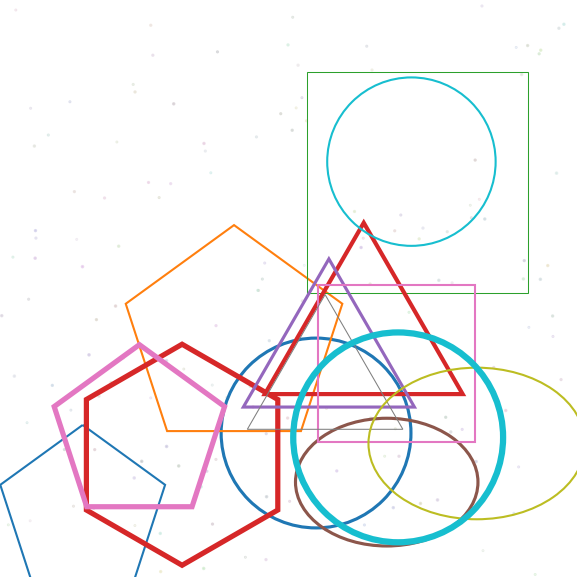[{"shape": "circle", "thickness": 1.5, "radius": 0.82, "center": [0.547, 0.249]}, {"shape": "pentagon", "thickness": 1, "radius": 0.75, "center": [0.143, 0.113]}, {"shape": "pentagon", "thickness": 1, "radius": 0.99, "center": [0.405, 0.412]}, {"shape": "square", "thickness": 0.5, "radius": 0.96, "center": [0.723, 0.683]}, {"shape": "hexagon", "thickness": 2.5, "radius": 0.96, "center": [0.315, 0.212]}, {"shape": "triangle", "thickness": 2, "radius": 0.99, "center": [0.63, 0.416]}, {"shape": "triangle", "thickness": 1.5, "radius": 0.86, "center": [0.569, 0.38]}, {"shape": "oval", "thickness": 1.5, "radius": 0.79, "center": [0.67, 0.164]}, {"shape": "square", "thickness": 1, "radius": 0.68, "center": [0.686, 0.369]}, {"shape": "pentagon", "thickness": 2.5, "radius": 0.78, "center": [0.241, 0.247]}, {"shape": "triangle", "thickness": 0.5, "radius": 0.78, "center": [0.563, 0.334]}, {"shape": "oval", "thickness": 1, "radius": 0.94, "center": [0.826, 0.231]}, {"shape": "circle", "thickness": 1, "radius": 0.73, "center": [0.712, 0.719]}, {"shape": "circle", "thickness": 3, "radius": 0.91, "center": [0.689, 0.242]}]